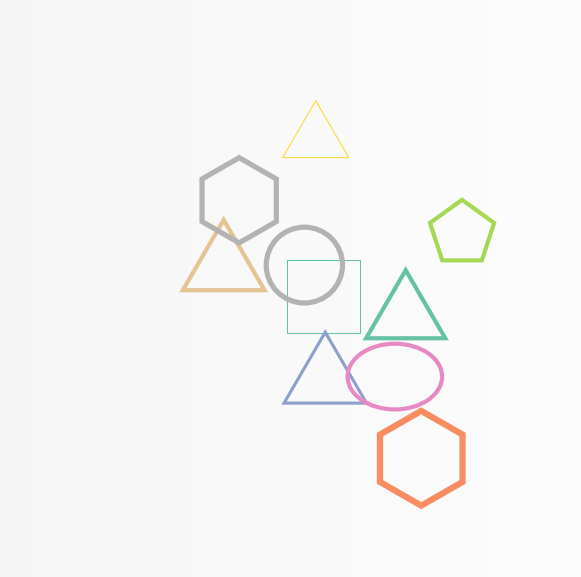[{"shape": "square", "thickness": 0.5, "radius": 0.32, "center": [0.557, 0.485]}, {"shape": "triangle", "thickness": 2, "radius": 0.39, "center": [0.698, 0.453]}, {"shape": "hexagon", "thickness": 3, "radius": 0.41, "center": [0.725, 0.206]}, {"shape": "triangle", "thickness": 1.5, "radius": 0.41, "center": [0.56, 0.342]}, {"shape": "oval", "thickness": 2, "radius": 0.41, "center": [0.679, 0.347]}, {"shape": "pentagon", "thickness": 2, "radius": 0.29, "center": [0.795, 0.595]}, {"shape": "triangle", "thickness": 0.5, "radius": 0.33, "center": [0.543, 0.759]}, {"shape": "triangle", "thickness": 2, "radius": 0.41, "center": [0.385, 0.537]}, {"shape": "circle", "thickness": 2.5, "radius": 0.33, "center": [0.524, 0.54]}, {"shape": "hexagon", "thickness": 2.5, "radius": 0.37, "center": [0.411, 0.652]}]